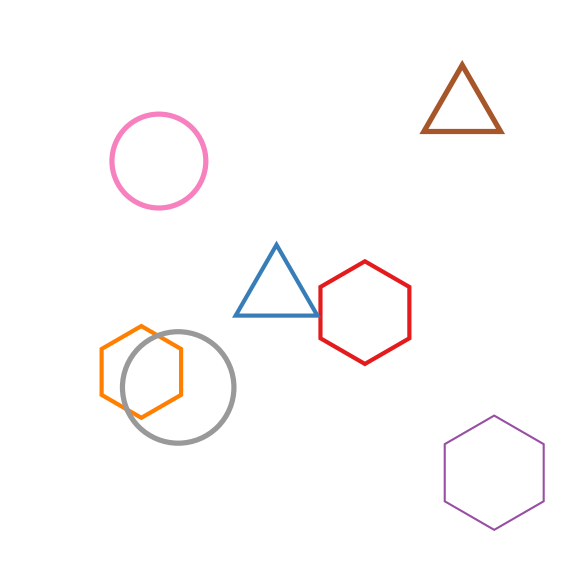[{"shape": "hexagon", "thickness": 2, "radius": 0.44, "center": [0.632, 0.458]}, {"shape": "triangle", "thickness": 2, "radius": 0.41, "center": [0.479, 0.494]}, {"shape": "hexagon", "thickness": 1, "radius": 0.49, "center": [0.856, 0.181]}, {"shape": "hexagon", "thickness": 2, "radius": 0.4, "center": [0.245, 0.355]}, {"shape": "triangle", "thickness": 2.5, "radius": 0.38, "center": [0.8, 0.81]}, {"shape": "circle", "thickness": 2.5, "radius": 0.41, "center": [0.275, 0.72]}, {"shape": "circle", "thickness": 2.5, "radius": 0.48, "center": [0.309, 0.328]}]